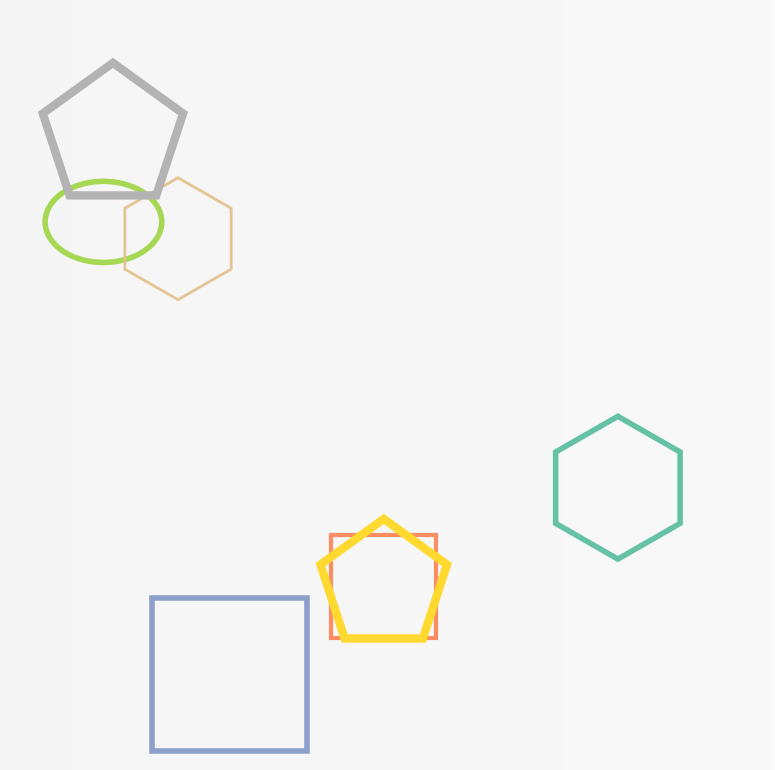[{"shape": "hexagon", "thickness": 2, "radius": 0.46, "center": [0.797, 0.367]}, {"shape": "square", "thickness": 1.5, "radius": 0.34, "center": [0.495, 0.238]}, {"shape": "square", "thickness": 2, "radius": 0.5, "center": [0.296, 0.124]}, {"shape": "oval", "thickness": 2, "radius": 0.38, "center": [0.133, 0.712]}, {"shape": "pentagon", "thickness": 3, "radius": 0.43, "center": [0.495, 0.24]}, {"shape": "hexagon", "thickness": 1, "radius": 0.4, "center": [0.23, 0.69]}, {"shape": "pentagon", "thickness": 3, "radius": 0.48, "center": [0.146, 0.823]}]